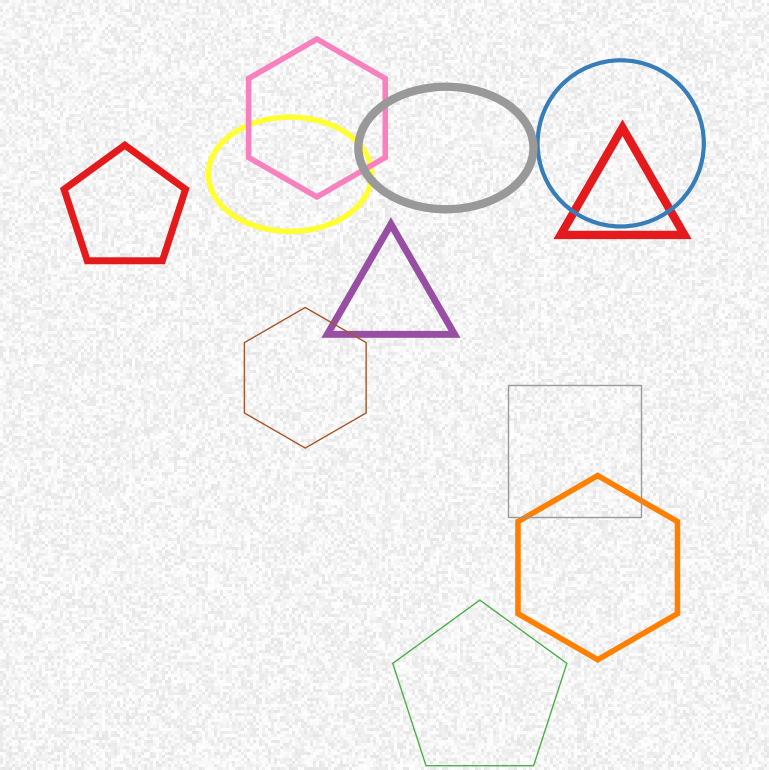[{"shape": "pentagon", "thickness": 2.5, "radius": 0.41, "center": [0.162, 0.728]}, {"shape": "triangle", "thickness": 3, "radius": 0.46, "center": [0.808, 0.741]}, {"shape": "circle", "thickness": 1.5, "radius": 0.54, "center": [0.806, 0.814]}, {"shape": "pentagon", "thickness": 0.5, "radius": 0.59, "center": [0.623, 0.102]}, {"shape": "triangle", "thickness": 2.5, "radius": 0.48, "center": [0.508, 0.613]}, {"shape": "hexagon", "thickness": 2, "radius": 0.6, "center": [0.776, 0.263]}, {"shape": "oval", "thickness": 2, "radius": 0.53, "center": [0.377, 0.774]}, {"shape": "hexagon", "thickness": 0.5, "radius": 0.46, "center": [0.396, 0.509]}, {"shape": "hexagon", "thickness": 2, "radius": 0.51, "center": [0.412, 0.847]}, {"shape": "oval", "thickness": 3, "radius": 0.57, "center": [0.579, 0.808]}, {"shape": "square", "thickness": 0.5, "radius": 0.43, "center": [0.746, 0.415]}]